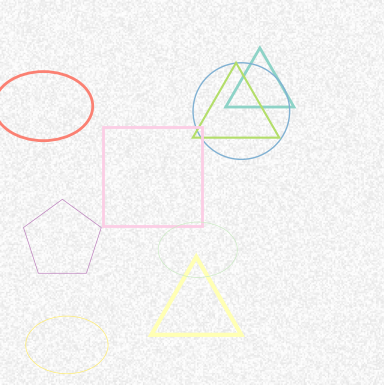[{"shape": "triangle", "thickness": 2, "radius": 0.51, "center": [0.675, 0.773]}, {"shape": "triangle", "thickness": 3, "radius": 0.68, "center": [0.51, 0.198]}, {"shape": "oval", "thickness": 2, "radius": 0.64, "center": [0.113, 0.724]}, {"shape": "circle", "thickness": 1, "radius": 0.63, "center": [0.627, 0.711]}, {"shape": "triangle", "thickness": 1.5, "radius": 0.65, "center": [0.613, 0.707]}, {"shape": "square", "thickness": 2, "radius": 0.64, "center": [0.395, 0.542]}, {"shape": "pentagon", "thickness": 0.5, "radius": 0.53, "center": [0.162, 0.376]}, {"shape": "oval", "thickness": 0.5, "radius": 0.51, "center": [0.514, 0.351]}, {"shape": "oval", "thickness": 0.5, "radius": 0.53, "center": [0.174, 0.104]}]